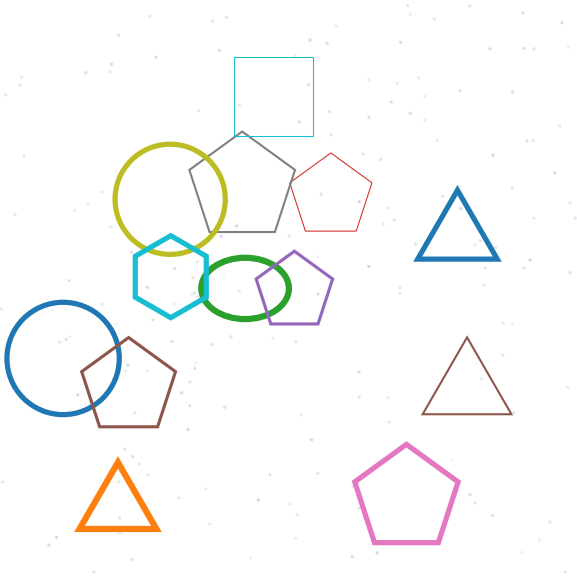[{"shape": "triangle", "thickness": 2.5, "radius": 0.4, "center": [0.792, 0.59]}, {"shape": "circle", "thickness": 2.5, "radius": 0.49, "center": [0.109, 0.378]}, {"shape": "triangle", "thickness": 3, "radius": 0.38, "center": [0.204, 0.122]}, {"shape": "oval", "thickness": 3, "radius": 0.38, "center": [0.424, 0.5]}, {"shape": "pentagon", "thickness": 0.5, "radius": 0.37, "center": [0.573, 0.659]}, {"shape": "pentagon", "thickness": 1.5, "radius": 0.35, "center": [0.51, 0.495]}, {"shape": "triangle", "thickness": 1, "radius": 0.44, "center": [0.809, 0.326]}, {"shape": "pentagon", "thickness": 1.5, "radius": 0.43, "center": [0.223, 0.329]}, {"shape": "pentagon", "thickness": 2.5, "radius": 0.47, "center": [0.704, 0.136]}, {"shape": "pentagon", "thickness": 1, "radius": 0.48, "center": [0.419, 0.675]}, {"shape": "circle", "thickness": 2.5, "radius": 0.48, "center": [0.295, 0.654]}, {"shape": "square", "thickness": 0.5, "radius": 0.34, "center": [0.473, 0.832]}, {"shape": "hexagon", "thickness": 2.5, "radius": 0.35, "center": [0.296, 0.52]}]